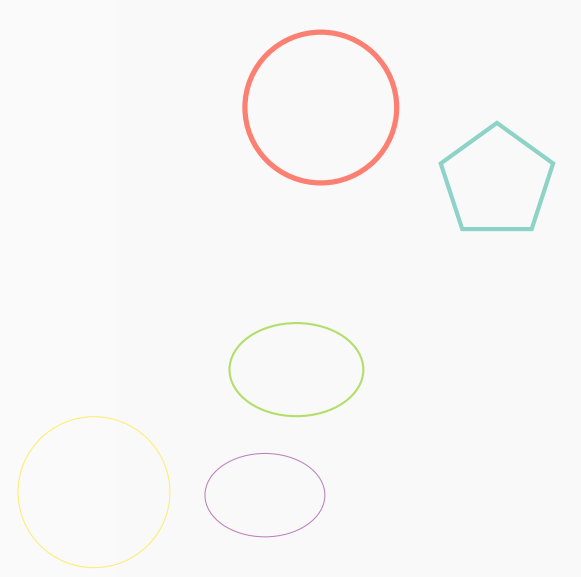[{"shape": "pentagon", "thickness": 2, "radius": 0.51, "center": [0.855, 0.685]}, {"shape": "circle", "thickness": 2.5, "radius": 0.65, "center": [0.552, 0.813]}, {"shape": "oval", "thickness": 1, "radius": 0.58, "center": [0.51, 0.359]}, {"shape": "oval", "thickness": 0.5, "radius": 0.52, "center": [0.456, 0.142]}, {"shape": "circle", "thickness": 0.5, "radius": 0.65, "center": [0.162, 0.147]}]